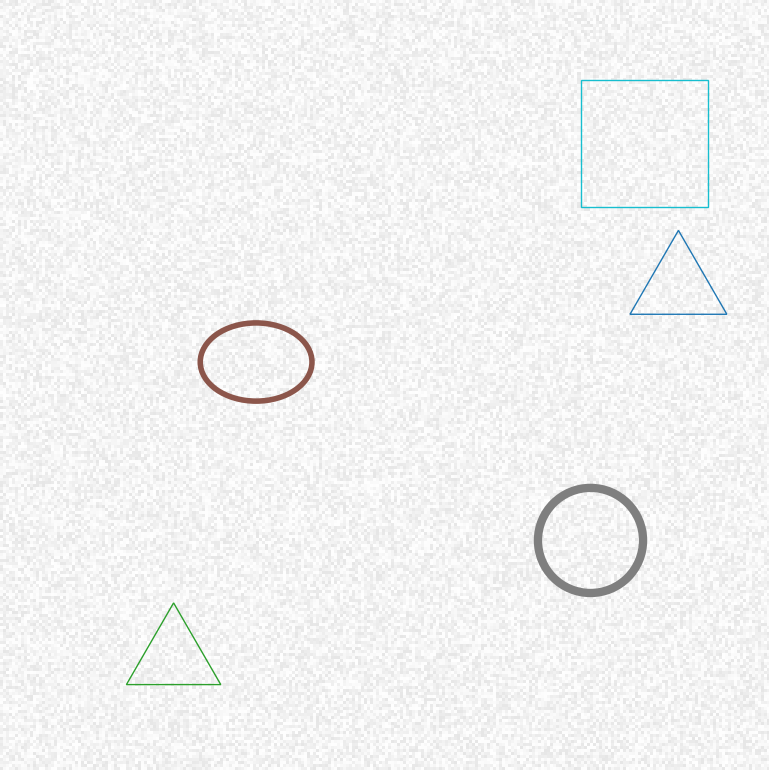[{"shape": "triangle", "thickness": 0.5, "radius": 0.36, "center": [0.881, 0.628]}, {"shape": "triangle", "thickness": 0.5, "radius": 0.35, "center": [0.225, 0.146]}, {"shape": "oval", "thickness": 2, "radius": 0.36, "center": [0.333, 0.53]}, {"shape": "circle", "thickness": 3, "radius": 0.34, "center": [0.767, 0.298]}, {"shape": "square", "thickness": 0.5, "radius": 0.41, "center": [0.837, 0.814]}]